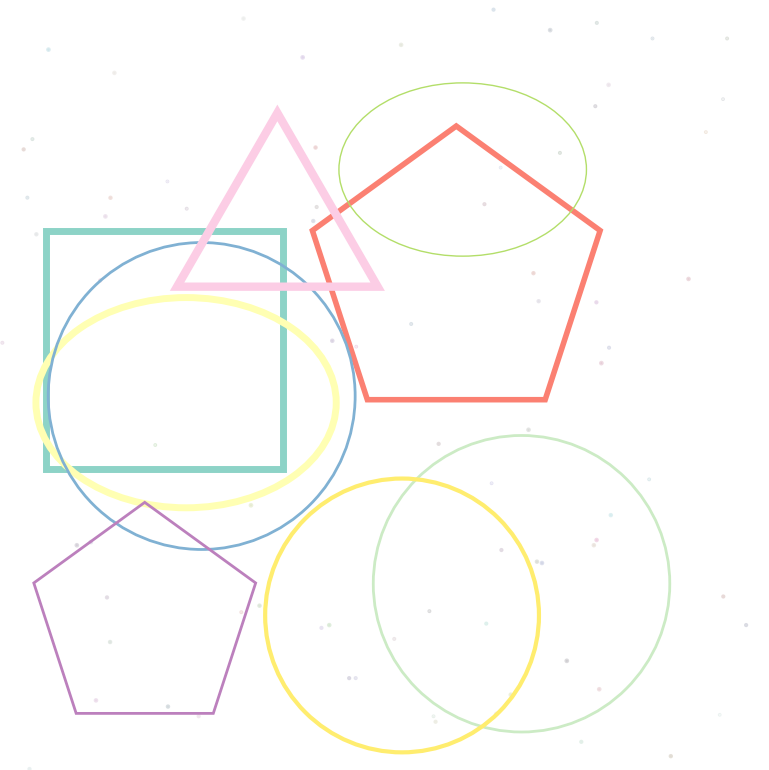[{"shape": "square", "thickness": 2.5, "radius": 0.77, "center": [0.214, 0.545]}, {"shape": "oval", "thickness": 2.5, "radius": 0.98, "center": [0.242, 0.477]}, {"shape": "pentagon", "thickness": 2, "radius": 0.98, "center": [0.593, 0.64]}, {"shape": "circle", "thickness": 1, "radius": 1.0, "center": [0.262, 0.486]}, {"shape": "oval", "thickness": 0.5, "radius": 0.8, "center": [0.601, 0.78]}, {"shape": "triangle", "thickness": 3, "radius": 0.75, "center": [0.36, 0.703]}, {"shape": "pentagon", "thickness": 1, "radius": 0.76, "center": [0.188, 0.196]}, {"shape": "circle", "thickness": 1, "radius": 0.96, "center": [0.677, 0.242]}, {"shape": "circle", "thickness": 1.5, "radius": 0.89, "center": [0.522, 0.201]}]